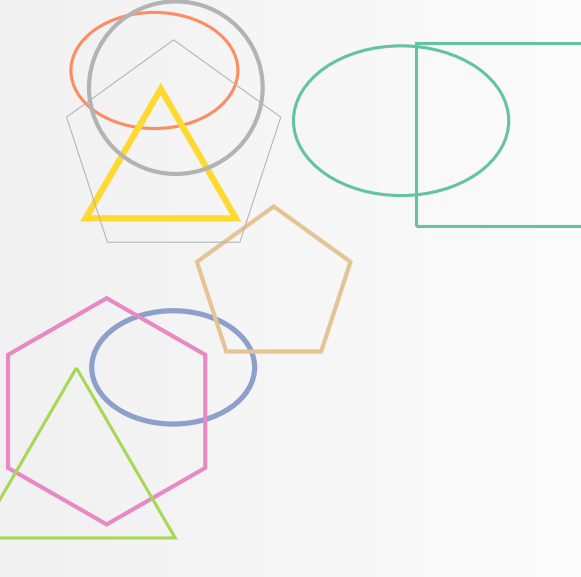[{"shape": "square", "thickness": 1.5, "radius": 0.79, "center": [0.874, 0.766]}, {"shape": "oval", "thickness": 1.5, "radius": 0.93, "center": [0.69, 0.79]}, {"shape": "oval", "thickness": 1.5, "radius": 0.72, "center": [0.266, 0.877]}, {"shape": "oval", "thickness": 2.5, "radius": 0.7, "center": [0.298, 0.363]}, {"shape": "hexagon", "thickness": 2, "radius": 0.98, "center": [0.184, 0.287]}, {"shape": "triangle", "thickness": 1.5, "radius": 0.98, "center": [0.131, 0.166]}, {"shape": "triangle", "thickness": 3, "radius": 0.75, "center": [0.277, 0.696]}, {"shape": "pentagon", "thickness": 2, "radius": 0.69, "center": [0.471, 0.503]}, {"shape": "circle", "thickness": 2, "radius": 0.75, "center": [0.302, 0.847]}, {"shape": "pentagon", "thickness": 0.5, "radius": 0.97, "center": [0.299, 0.736]}]